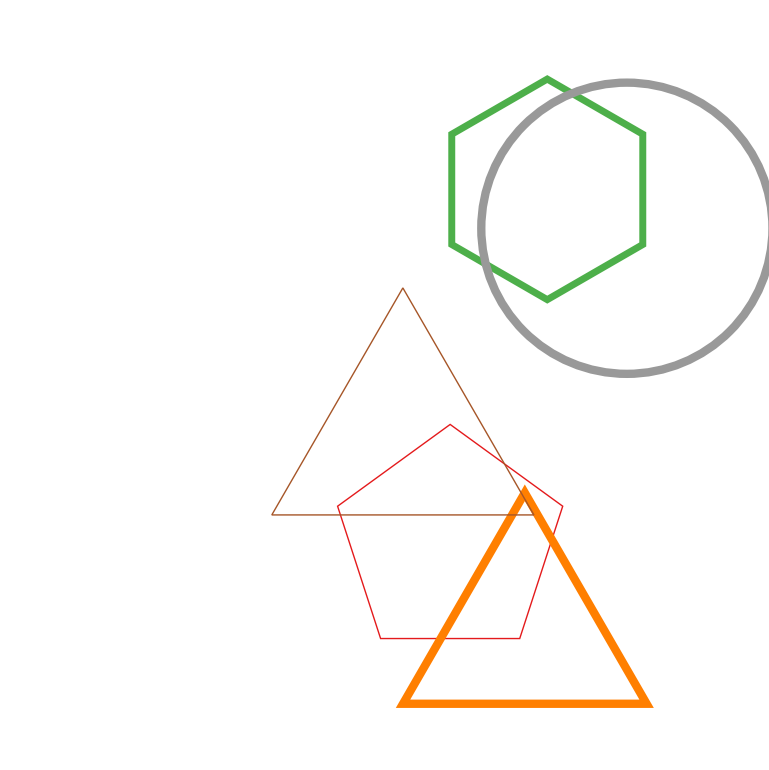[{"shape": "pentagon", "thickness": 0.5, "radius": 0.77, "center": [0.585, 0.295]}, {"shape": "hexagon", "thickness": 2.5, "radius": 0.72, "center": [0.711, 0.754]}, {"shape": "triangle", "thickness": 3, "radius": 0.91, "center": [0.682, 0.177]}, {"shape": "triangle", "thickness": 0.5, "radius": 0.98, "center": [0.523, 0.43]}, {"shape": "circle", "thickness": 3, "radius": 0.95, "center": [0.814, 0.704]}]